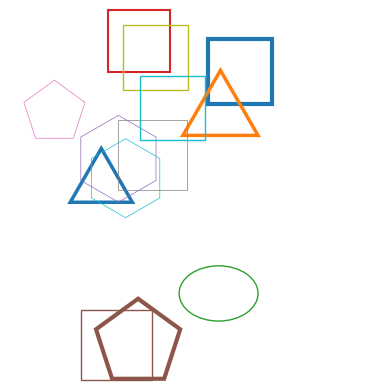[{"shape": "square", "thickness": 3, "radius": 0.42, "center": [0.624, 0.814]}, {"shape": "triangle", "thickness": 2.5, "radius": 0.47, "center": [0.263, 0.521]}, {"shape": "triangle", "thickness": 2.5, "radius": 0.56, "center": [0.573, 0.705]}, {"shape": "oval", "thickness": 1, "radius": 0.51, "center": [0.568, 0.238]}, {"shape": "square", "thickness": 1.5, "radius": 0.4, "center": [0.36, 0.893]}, {"shape": "hexagon", "thickness": 0.5, "radius": 0.56, "center": [0.308, 0.588]}, {"shape": "square", "thickness": 1, "radius": 0.46, "center": [0.303, 0.103]}, {"shape": "pentagon", "thickness": 3, "radius": 0.57, "center": [0.359, 0.109]}, {"shape": "pentagon", "thickness": 0.5, "radius": 0.42, "center": [0.141, 0.708]}, {"shape": "square", "thickness": 0.5, "radius": 0.45, "center": [0.395, 0.597]}, {"shape": "square", "thickness": 1, "radius": 0.42, "center": [0.404, 0.85]}, {"shape": "hexagon", "thickness": 0.5, "radius": 0.51, "center": [0.326, 0.537]}, {"shape": "square", "thickness": 1, "radius": 0.42, "center": [0.448, 0.719]}]